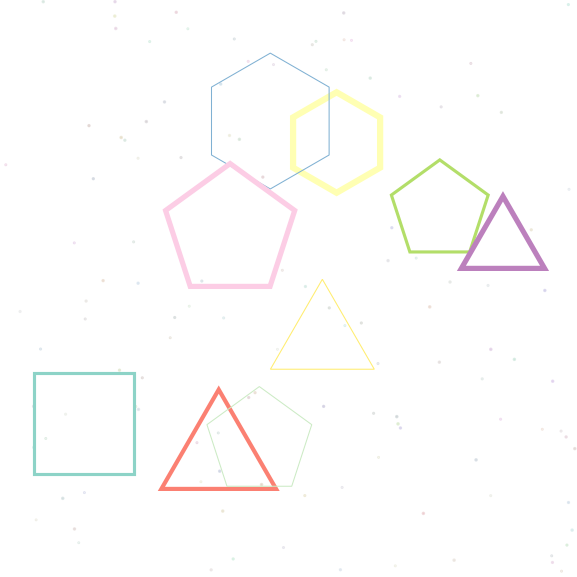[{"shape": "square", "thickness": 1.5, "radius": 0.43, "center": [0.146, 0.266]}, {"shape": "hexagon", "thickness": 3, "radius": 0.44, "center": [0.583, 0.752]}, {"shape": "triangle", "thickness": 2, "radius": 0.57, "center": [0.379, 0.21]}, {"shape": "hexagon", "thickness": 0.5, "radius": 0.59, "center": [0.468, 0.79]}, {"shape": "pentagon", "thickness": 1.5, "radius": 0.44, "center": [0.762, 0.634]}, {"shape": "pentagon", "thickness": 2.5, "radius": 0.59, "center": [0.398, 0.598]}, {"shape": "triangle", "thickness": 2.5, "radius": 0.42, "center": [0.871, 0.576]}, {"shape": "pentagon", "thickness": 0.5, "radius": 0.48, "center": [0.449, 0.234]}, {"shape": "triangle", "thickness": 0.5, "radius": 0.52, "center": [0.558, 0.412]}]